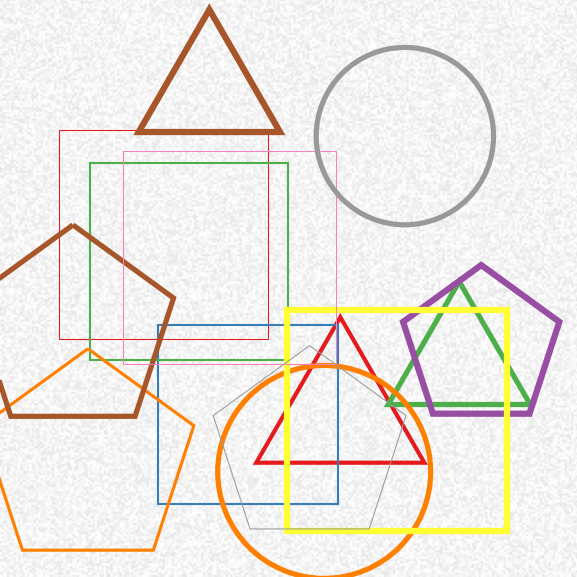[{"shape": "square", "thickness": 0.5, "radius": 0.9, "center": [0.283, 0.593]}, {"shape": "triangle", "thickness": 2, "radius": 0.84, "center": [0.589, 0.282]}, {"shape": "square", "thickness": 1, "radius": 0.78, "center": [0.43, 0.282]}, {"shape": "square", "thickness": 1, "radius": 0.85, "center": [0.327, 0.546]}, {"shape": "triangle", "thickness": 2.5, "radius": 0.71, "center": [0.795, 0.37]}, {"shape": "pentagon", "thickness": 3, "radius": 0.71, "center": [0.833, 0.398]}, {"shape": "circle", "thickness": 2.5, "radius": 0.92, "center": [0.561, 0.182]}, {"shape": "pentagon", "thickness": 1.5, "radius": 0.96, "center": [0.152, 0.202]}, {"shape": "square", "thickness": 3, "radius": 0.95, "center": [0.688, 0.271]}, {"shape": "triangle", "thickness": 3, "radius": 0.71, "center": [0.363, 0.841]}, {"shape": "pentagon", "thickness": 2.5, "radius": 0.92, "center": [0.126, 0.426]}, {"shape": "square", "thickness": 0.5, "radius": 0.92, "center": [0.398, 0.553]}, {"shape": "pentagon", "thickness": 0.5, "radius": 0.88, "center": [0.536, 0.225]}, {"shape": "circle", "thickness": 2.5, "radius": 0.77, "center": [0.701, 0.763]}]